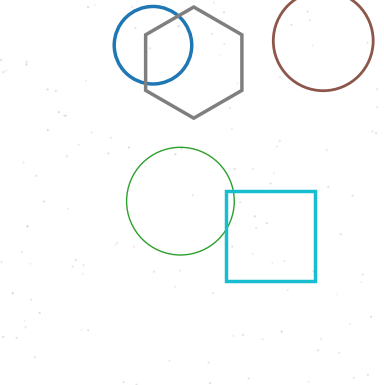[{"shape": "circle", "thickness": 2.5, "radius": 0.5, "center": [0.397, 0.883]}, {"shape": "circle", "thickness": 1, "radius": 0.7, "center": [0.469, 0.478]}, {"shape": "circle", "thickness": 2, "radius": 0.65, "center": [0.84, 0.894]}, {"shape": "hexagon", "thickness": 2.5, "radius": 0.72, "center": [0.503, 0.837]}, {"shape": "square", "thickness": 2.5, "radius": 0.58, "center": [0.703, 0.387]}]